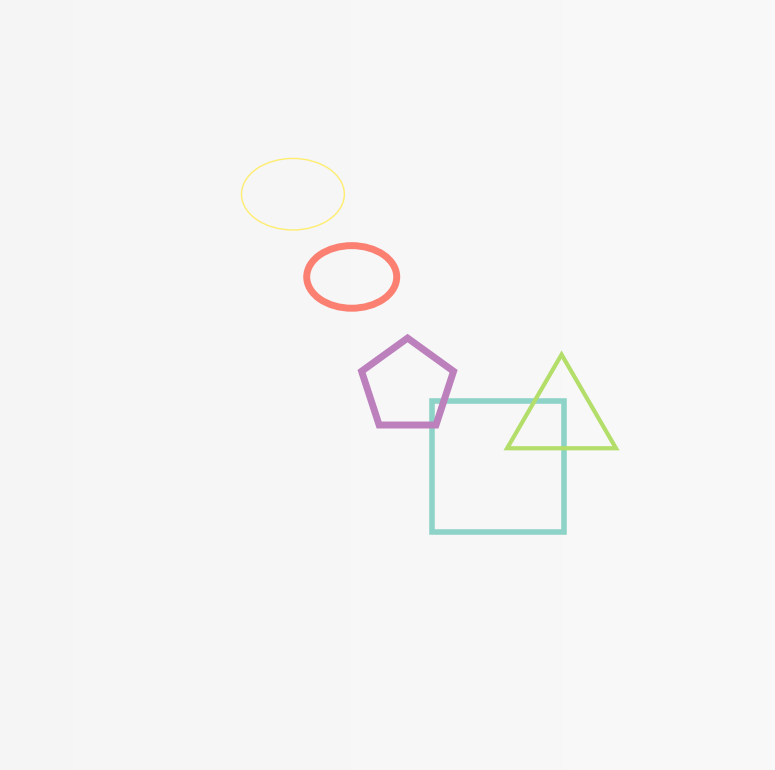[{"shape": "square", "thickness": 2, "radius": 0.43, "center": [0.643, 0.395]}, {"shape": "oval", "thickness": 2.5, "radius": 0.29, "center": [0.454, 0.64]}, {"shape": "triangle", "thickness": 1.5, "radius": 0.41, "center": [0.725, 0.458]}, {"shape": "pentagon", "thickness": 2.5, "radius": 0.31, "center": [0.526, 0.499]}, {"shape": "oval", "thickness": 0.5, "radius": 0.33, "center": [0.378, 0.748]}]